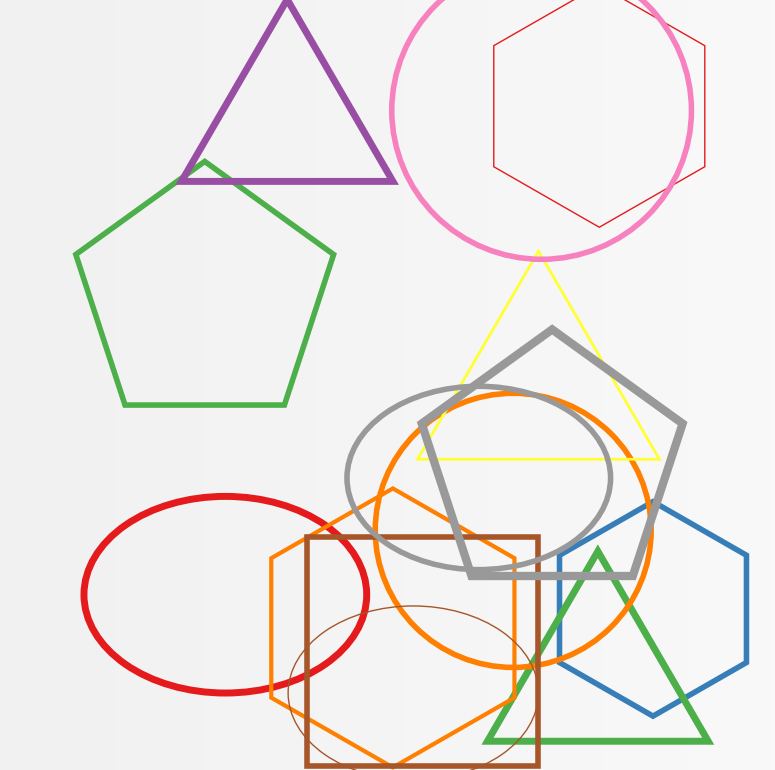[{"shape": "oval", "thickness": 2.5, "radius": 0.91, "center": [0.291, 0.228]}, {"shape": "hexagon", "thickness": 0.5, "radius": 0.79, "center": [0.773, 0.862]}, {"shape": "hexagon", "thickness": 2, "radius": 0.7, "center": [0.843, 0.209]}, {"shape": "triangle", "thickness": 2.5, "radius": 0.82, "center": [0.771, 0.12]}, {"shape": "pentagon", "thickness": 2, "radius": 0.87, "center": [0.264, 0.615]}, {"shape": "triangle", "thickness": 2.5, "radius": 0.79, "center": [0.371, 0.843]}, {"shape": "hexagon", "thickness": 1.5, "radius": 0.91, "center": [0.507, 0.185]}, {"shape": "circle", "thickness": 2, "radius": 0.89, "center": [0.662, 0.311]}, {"shape": "triangle", "thickness": 1, "radius": 0.9, "center": [0.695, 0.494]}, {"shape": "oval", "thickness": 0.5, "radius": 0.81, "center": [0.533, 0.1]}, {"shape": "square", "thickness": 2, "radius": 0.74, "center": [0.545, 0.153]}, {"shape": "circle", "thickness": 2, "radius": 0.97, "center": [0.699, 0.857]}, {"shape": "pentagon", "thickness": 3, "radius": 0.89, "center": [0.712, 0.395]}, {"shape": "oval", "thickness": 2, "radius": 0.85, "center": [0.618, 0.379]}]